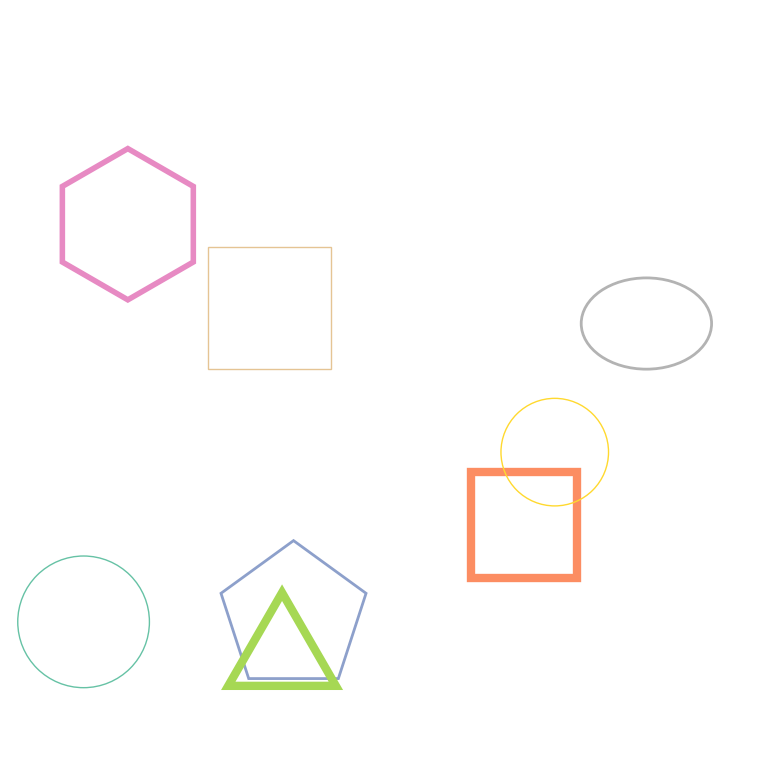[{"shape": "circle", "thickness": 0.5, "radius": 0.43, "center": [0.109, 0.192]}, {"shape": "square", "thickness": 3, "radius": 0.34, "center": [0.68, 0.318]}, {"shape": "pentagon", "thickness": 1, "radius": 0.5, "center": [0.381, 0.199]}, {"shape": "hexagon", "thickness": 2, "radius": 0.49, "center": [0.166, 0.709]}, {"shape": "triangle", "thickness": 3, "radius": 0.4, "center": [0.366, 0.15]}, {"shape": "circle", "thickness": 0.5, "radius": 0.35, "center": [0.72, 0.413]}, {"shape": "square", "thickness": 0.5, "radius": 0.4, "center": [0.35, 0.6]}, {"shape": "oval", "thickness": 1, "radius": 0.42, "center": [0.839, 0.58]}]